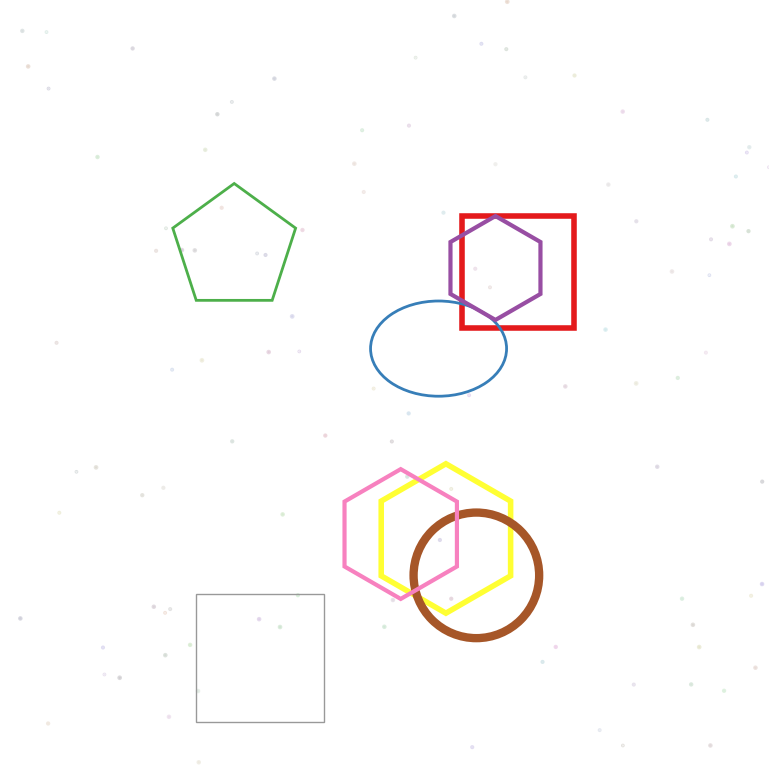[{"shape": "square", "thickness": 2, "radius": 0.36, "center": [0.673, 0.647]}, {"shape": "oval", "thickness": 1, "radius": 0.44, "center": [0.57, 0.547]}, {"shape": "pentagon", "thickness": 1, "radius": 0.42, "center": [0.304, 0.678]}, {"shape": "hexagon", "thickness": 1.5, "radius": 0.34, "center": [0.643, 0.652]}, {"shape": "hexagon", "thickness": 2, "radius": 0.49, "center": [0.579, 0.301]}, {"shape": "circle", "thickness": 3, "radius": 0.41, "center": [0.619, 0.253]}, {"shape": "hexagon", "thickness": 1.5, "radius": 0.42, "center": [0.52, 0.306]}, {"shape": "square", "thickness": 0.5, "radius": 0.42, "center": [0.337, 0.145]}]